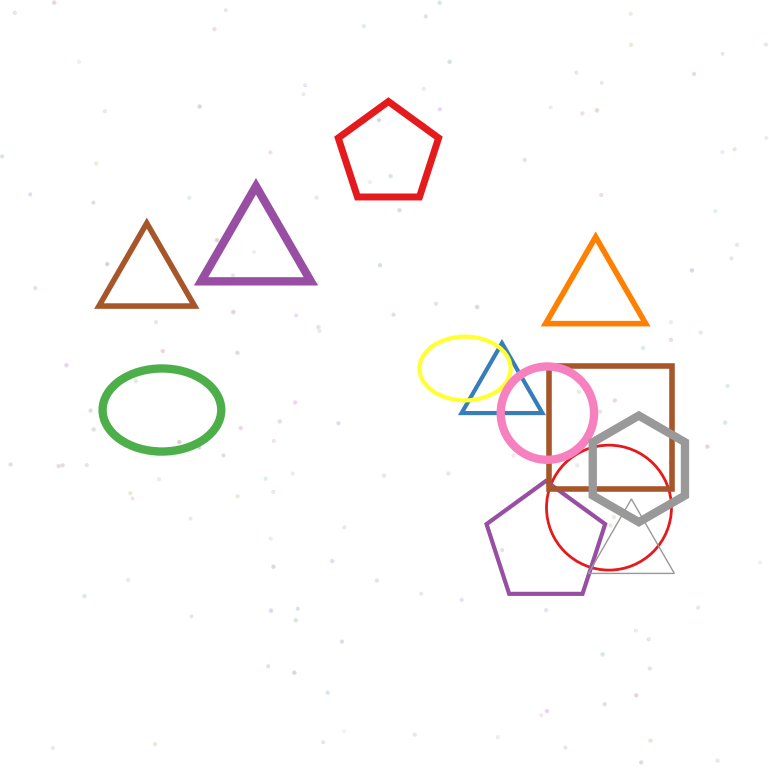[{"shape": "circle", "thickness": 1, "radius": 0.41, "center": [0.791, 0.341]}, {"shape": "pentagon", "thickness": 2.5, "radius": 0.34, "center": [0.504, 0.8]}, {"shape": "triangle", "thickness": 1.5, "radius": 0.3, "center": [0.652, 0.494]}, {"shape": "oval", "thickness": 3, "radius": 0.39, "center": [0.21, 0.468]}, {"shape": "triangle", "thickness": 3, "radius": 0.41, "center": [0.332, 0.676]}, {"shape": "pentagon", "thickness": 1.5, "radius": 0.41, "center": [0.709, 0.294]}, {"shape": "triangle", "thickness": 2, "radius": 0.38, "center": [0.774, 0.617]}, {"shape": "oval", "thickness": 1.5, "radius": 0.3, "center": [0.604, 0.521]}, {"shape": "triangle", "thickness": 2, "radius": 0.36, "center": [0.191, 0.638]}, {"shape": "square", "thickness": 2, "radius": 0.4, "center": [0.793, 0.445]}, {"shape": "circle", "thickness": 3, "radius": 0.3, "center": [0.711, 0.463]}, {"shape": "triangle", "thickness": 0.5, "radius": 0.32, "center": [0.82, 0.288]}, {"shape": "hexagon", "thickness": 3, "radius": 0.35, "center": [0.83, 0.391]}]